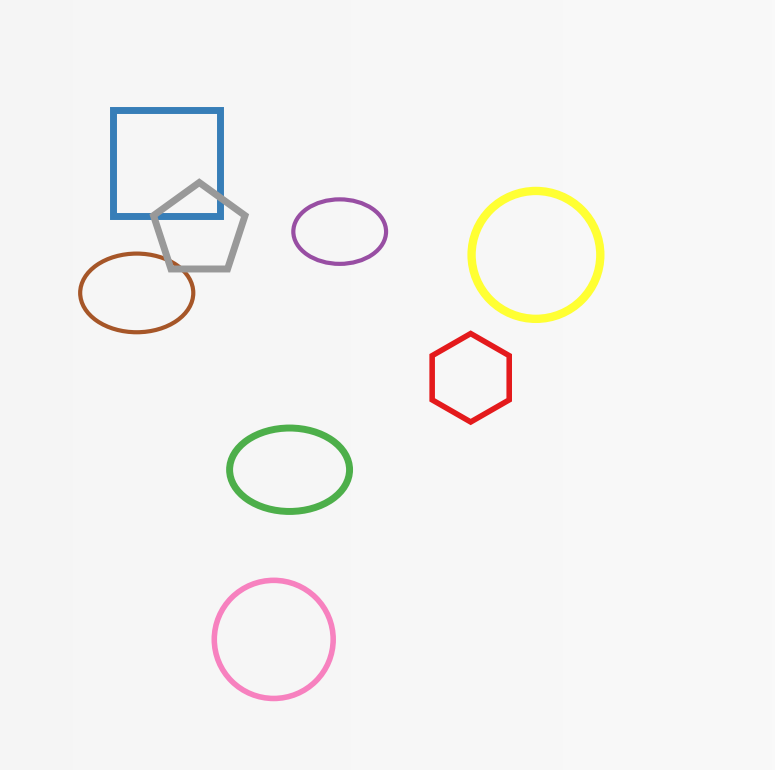[{"shape": "hexagon", "thickness": 2, "radius": 0.29, "center": [0.607, 0.509]}, {"shape": "square", "thickness": 2.5, "radius": 0.34, "center": [0.215, 0.788]}, {"shape": "oval", "thickness": 2.5, "radius": 0.39, "center": [0.374, 0.39]}, {"shape": "oval", "thickness": 1.5, "radius": 0.3, "center": [0.438, 0.699]}, {"shape": "circle", "thickness": 3, "radius": 0.42, "center": [0.692, 0.669]}, {"shape": "oval", "thickness": 1.5, "radius": 0.36, "center": [0.176, 0.62]}, {"shape": "circle", "thickness": 2, "radius": 0.38, "center": [0.353, 0.17]}, {"shape": "pentagon", "thickness": 2.5, "radius": 0.31, "center": [0.257, 0.701]}]